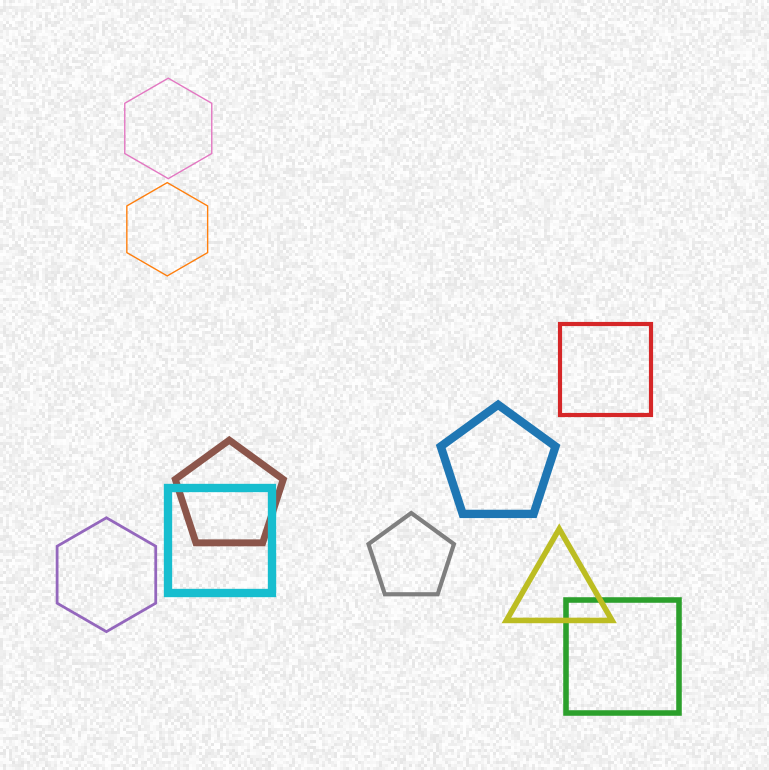[{"shape": "pentagon", "thickness": 3, "radius": 0.39, "center": [0.647, 0.396]}, {"shape": "hexagon", "thickness": 0.5, "radius": 0.3, "center": [0.217, 0.702]}, {"shape": "square", "thickness": 2, "radius": 0.37, "center": [0.808, 0.147]}, {"shape": "square", "thickness": 1.5, "radius": 0.3, "center": [0.786, 0.52]}, {"shape": "hexagon", "thickness": 1, "radius": 0.37, "center": [0.138, 0.254]}, {"shape": "pentagon", "thickness": 2.5, "radius": 0.37, "center": [0.298, 0.355]}, {"shape": "hexagon", "thickness": 0.5, "radius": 0.33, "center": [0.219, 0.833]}, {"shape": "pentagon", "thickness": 1.5, "radius": 0.29, "center": [0.534, 0.275]}, {"shape": "triangle", "thickness": 2, "radius": 0.4, "center": [0.726, 0.234]}, {"shape": "square", "thickness": 3, "radius": 0.34, "center": [0.286, 0.298]}]